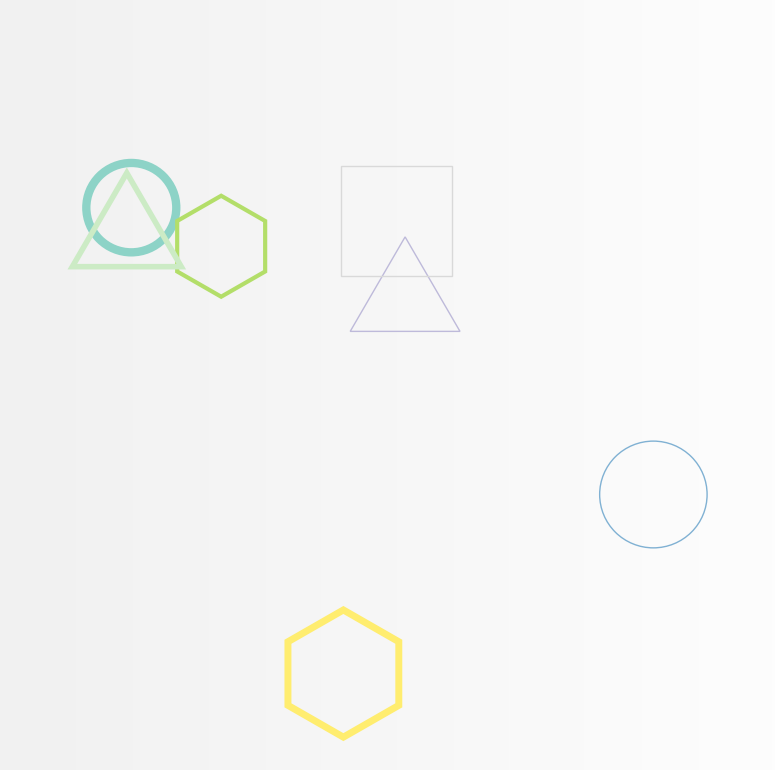[{"shape": "circle", "thickness": 3, "radius": 0.29, "center": [0.169, 0.73]}, {"shape": "triangle", "thickness": 0.5, "radius": 0.41, "center": [0.523, 0.611]}, {"shape": "circle", "thickness": 0.5, "radius": 0.35, "center": [0.843, 0.358]}, {"shape": "hexagon", "thickness": 1.5, "radius": 0.33, "center": [0.285, 0.68]}, {"shape": "square", "thickness": 0.5, "radius": 0.36, "center": [0.511, 0.713]}, {"shape": "triangle", "thickness": 2, "radius": 0.41, "center": [0.164, 0.694]}, {"shape": "hexagon", "thickness": 2.5, "radius": 0.41, "center": [0.443, 0.125]}]